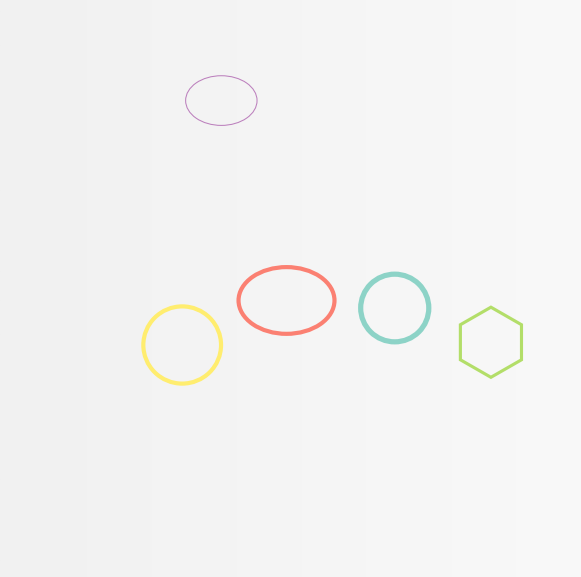[{"shape": "circle", "thickness": 2.5, "radius": 0.29, "center": [0.679, 0.466]}, {"shape": "oval", "thickness": 2, "radius": 0.41, "center": [0.493, 0.479]}, {"shape": "hexagon", "thickness": 1.5, "radius": 0.3, "center": [0.845, 0.406]}, {"shape": "oval", "thickness": 0.5, "radius": 0.31, "center": [0.381, 0.825]}, {"shape": "circle", "thickness": 2, "radius": 0.33, "center": [0.313, 0.402]}]